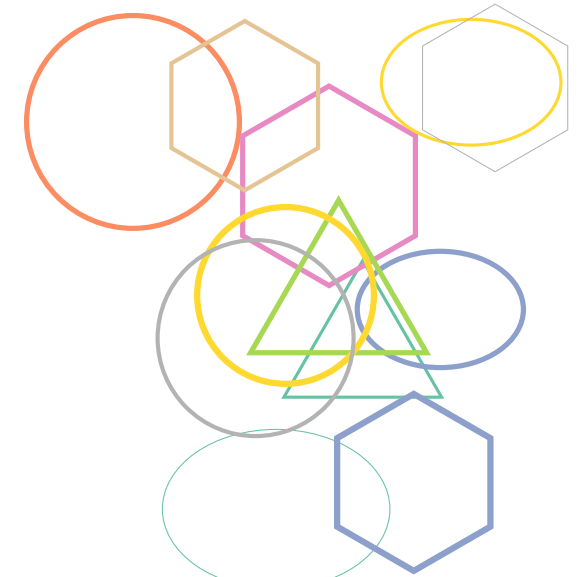[{"shape": "oval", "thickness": 0.5, "radius": 0.99, "center": [0.478, 0.118]}, {"shape": "triangle", "thickness": 1.5, "radius": 0.79, "center": [0.628, 0.39]}, {"shape": "circle", "thickness": 2.5, "radius": 0.92, "center": [0.23, 0.788]}, {"shape": "oval", "thickness": 2.5, "radius": 0.72, "center": [0.762, 0.463]}, {"shape": "hexagon", "thickness": 3, "radius": 0.77, "center": [0.716, 0.164]}, {"shape": "hexagon", "thickness": 2.5, "radius": 0.86, "center": [0.57, 0.677]}, {"shape": "triangle", "thickness": 2.5, "radius": 0.88, "center": [0.586, 0.476]}, {"shape": "circle", "thickness": 3, "radius": 0.77, "center": [0.494, 0.488]}, {"shape": "oval", "thickness": 1.5, "radius": 0.78, "center": [0.816, 0.857]}, {"shape": "hexagon", "thickness": 2, "radius": 0.73, "center": [0.424, 0.816]}, {"shape": "circle", "thickness": 2, "radius": 0.85, "center": [0.443, 0.414]}, {"shape": "hexagon", "thickness": 0.5, "radius": 0.73, "center": [0.857, 0.847]}]